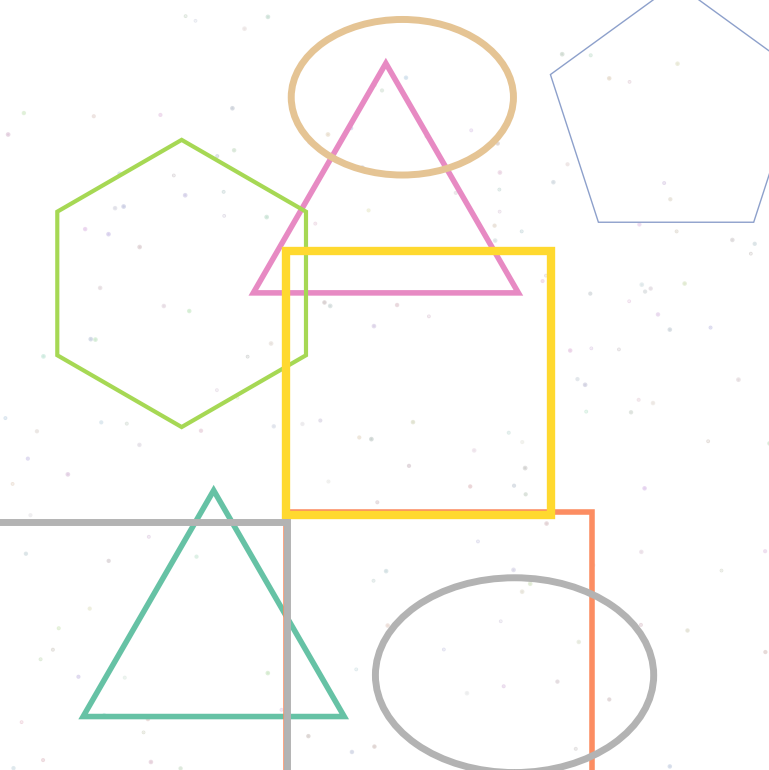[{"shape": "triangle", "thickness": 2, "radius": 0.98, "center": [0.277, 0.167]}, {"shape": "square", "thickness": 2, "radius": 0.99, "center": [0.57, 0.137]}, {"shape": "pentagon", "thickness": 0.5, "radius": 0.86, "center": [0.878, 0.85]}, {"shape": "triangle", "thickness": 2, "radius": 0.99, "center": [0.501, 0.719]}, {"shape": "hexagon", "thickness": 1.5, "radius": 0.93, "center": [0.236, 0.632]}, {"shape": "square", "thickness": 3, "radius": 0.86, "center": [0.544, 0.503]}, {"shape": "oval", "thickness": 2.5, "radius": 0.72, "center": [0.523, 0.874]}, {"shape": "square", "thickness": 2.5, "radius": 0.99, "center": [0.176, 0.125]}, {"shape": "oval", "thickness": 2.5, "radius": 0.9, "center": [0.668, 0.123]}]